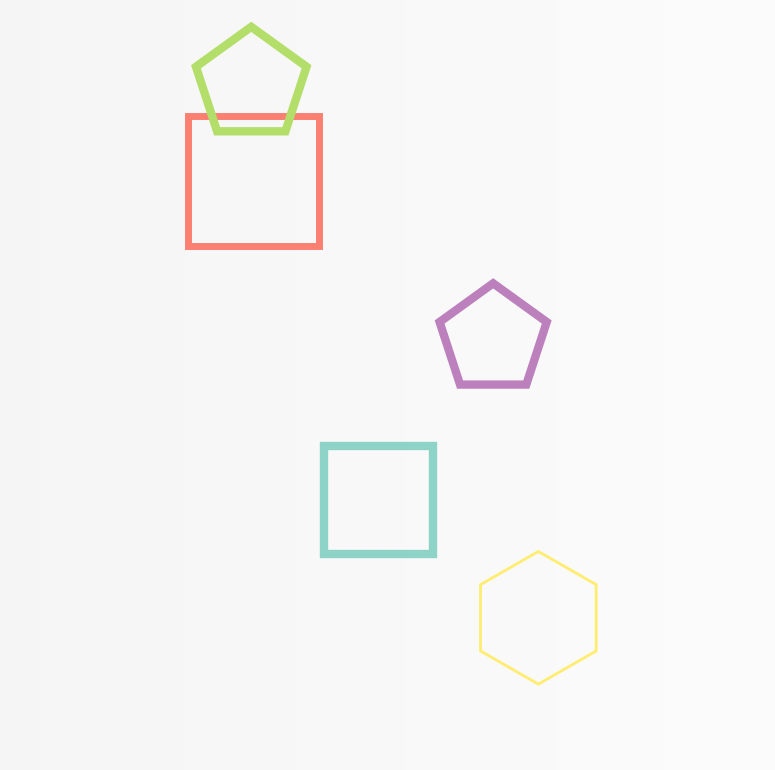[{"shape": "square", "thickness": 3, "radius": 0.35, "center": [0.488, 0.351]}, {"shape": "square", "thickness": 2.5, "radius": 0.42, "center": [0.327, 0.764]}, {"shape": "pentagon", "thickness": 3, "radius": 0.37, "center": [0.324, 0.89]}, {"shape": "pentagon", "thickness": 3, "radius": 0.36, "center": [0.636, 0.559]}, {"shape": "hexagon", "thickness": 1, "radius": 0.43, "center": [0.695, 0.198]}]